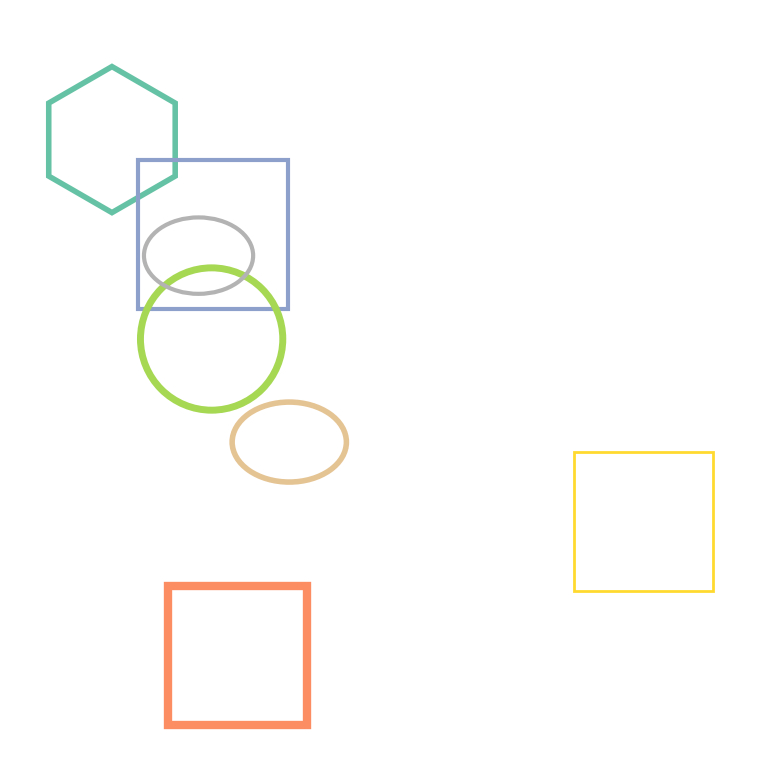[{"shape": "hexagon", "thickness": 2, "radius": 0.47, "center": [0.145, 0.819]}, {"shape": "square", "thickness": 3, "radius": 0.45, "center": [0.309, 0.149]}, {"shape": "square", "thickness": 1.5, "radius": 0.49, "center": [0.277, 0.695]}, {"shape": "circle", "thickness": 2.5, "radius": 0.46, "center": [0.275, 0.56]}, {"shape": "square", "thickness": 1, "radius": 0.45, "center": [0.836, 0.323]}, {"shape": "oval", "thickness": 2, "radius": 0.37, "center": [0.376, 0.426]}, {"shape": "oval", "thickness": 1.5, "radius": 0.35, "center": [0.258, 0.668]}]